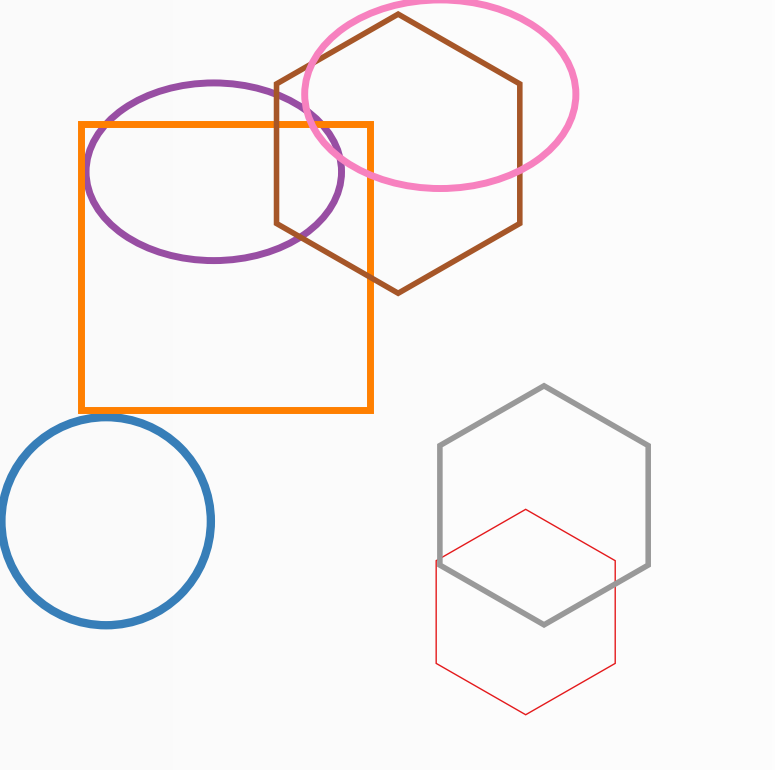[{"shape": "hexagon", "thickness": 0.5, "radius": 0.67, "center": [0.678, 0.205]}, {"shape": "circle", "thickness": 3, "radius": 0.68, "center": [0.137, 0.323]}, {"shape": "oval", "thickness": 2.5, "radius": 0.82, "center": [0.276, 0.777]}, {"shape": "square", "thickness": 2.5, "radius": 0.93, "center": [0.291, 0.653]}, {"shape": "hexagon", "thickness": 2, "radius": 0.91, "center": [0.514, 0.8]}, {"shape": "oval", "thickness": 2.5, "radius": 0.87, "center": [0.568, 0.878]}, {"shape": "hexagon", "thickness": 2, "radius": 0.78, "center": [0.702, 0.344]}]